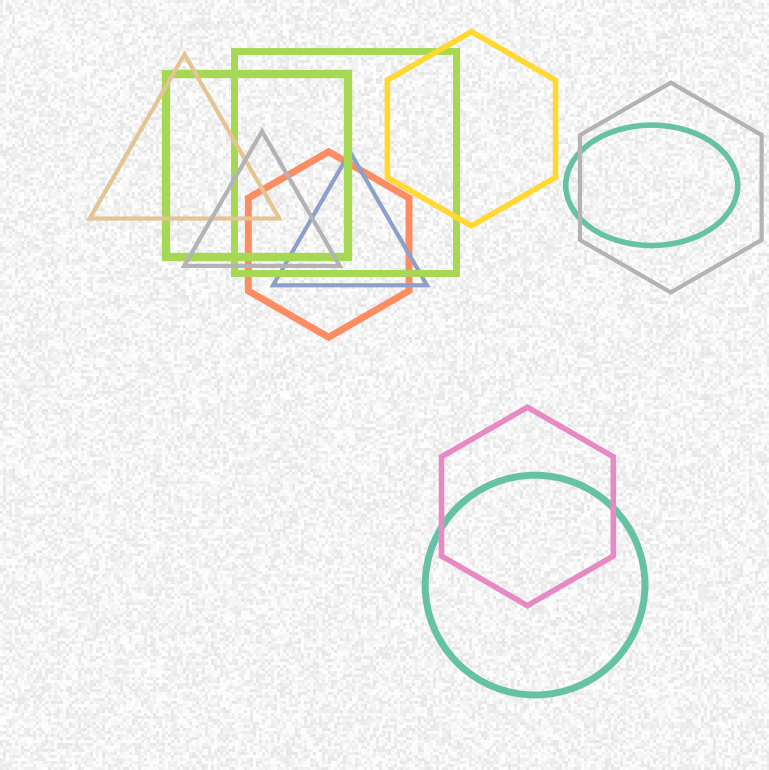[{"shape": "circle", "thickness": 2.5, "radius": 0.71, "center": [0.695, 0.24]}, {"shape": "oval", "thickness": 2, "radius": 0.56, "center": [0.846, 0.759]}, {"shape": "hexagon", "thickness": 2.5, "radius": 0.6, "center": [0.427, 0.683]}, {"shape": "triangle", "thickness": 1.5, "radius": 0.58, "center": [0.455, 0.687]}, {"shape": "hexagon", "thickness": 2, "radius": 0.64, "center": [0.685, 0.342]}, {"shape": "square", "thickness": 3, "radius": 0.59, "center": [0.334, 0.785]}, {"shape": "square", "thickness": 2.5, "radius": 0.72, "center": [0.448, 0.79]}, {"shape": "hexagon", "thickness": 2, "radius": 0.63, "center": [0.612, 0.833]}, {"shape": "triangle", "thickness": 1.5, "radius": 0.71, "center": [0.24, 0.787]}, {"shape": "triangle", "thickness": 1.5, "radius": 0.58, "center": [0.34, 0.713]}, {"shape": "hexagon", "thickness": 1.5, "radius": 0.68, "center": [0.871, 0.756]}]